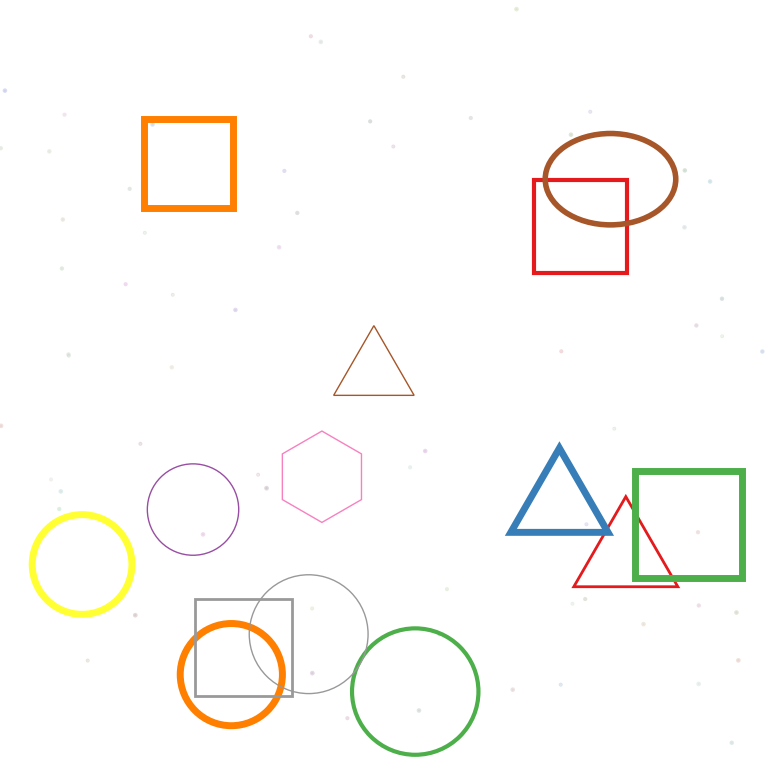[{"shape": "triangle", "thickness": 1, "radius": 0.39, "center": [0.813, 0.277]}, {"shape": "square", "thickness": 1.5, "radius": 0.3, "center": [0.754, 0.706]}, {"shape": "triangle", "thickness": 2.5, "radius": 0.36, "center": [0.727, 0.345]}, {"shape": "circle", "thickness": 1.5, "radius": 0.41, "center": [0.539, 0.102]}, {"shape": "square", "thickness": 2.5, "radius": 0.35, "center": [0.894, 0.318]}, {"shape": "circle", "thickness": 0.5, "radius": 0.3, "center": [0.251, 0.338]}, {"shape": "circle", "thickness": 2.5, "radius": 0.33, "center": [0.3, 0.124]}, {"shape": "square", "thickness": 2.5, "radius": 0.29, "center": [0.245, 0.788]}, {"shape": "circle", "thickness": 2.5, "radius": 0.32, "center": [0.107, 0.267]}, {"shape": "oval", "thickness": 2, "radius": 0.42, "center": [0.793, 0.767]}, {"shape": "triangle", "thickness": 0.5, "radius": 0.3, "center": [0.486, 0.517]}, {"shape": "hexagon", "thickness": 0.5, "radius": 0.3, "center": [0.418, 0.381]}, {"shape": "circle", "thickness": 0.5, "radius": 0.39, "center": [0.401, 0.176]}, {"shape": "square", "thickness": 1, "radius": 0.31, "center": [0.316, 0.159]}]